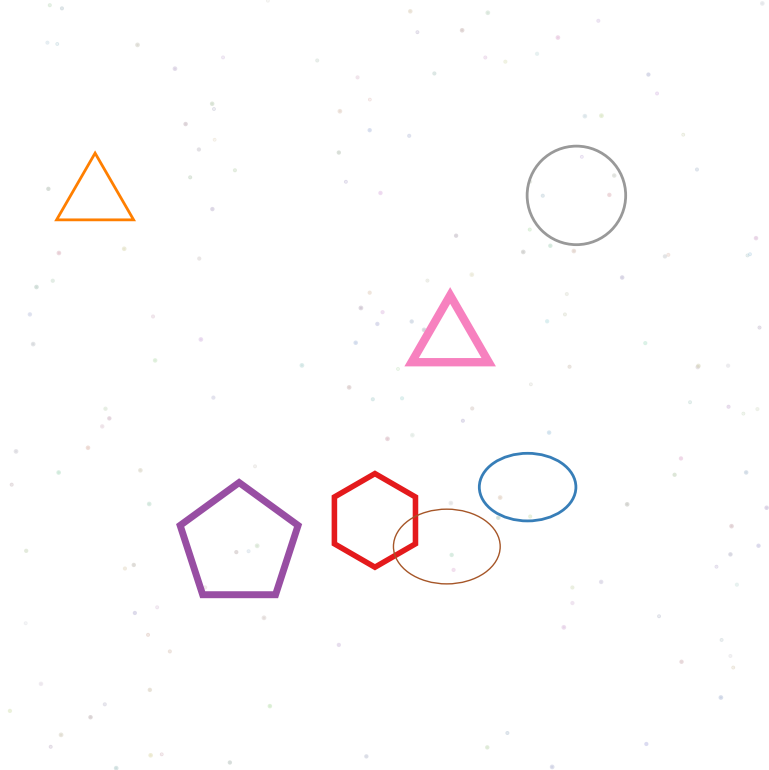[{"shape": "hexagon", "thickness": 2, "radius": 0.3, "center": [0.487, 0.324]}, {"shape": "oval", "thickness": 1, "radius": 0.31, "center": [0.685, 0.367]}, {"shape": "pentagon", "thickness": 2.5, "radius": 0.4, "center": [0.311, 0.293]}, {"shape": "triangle", "thickness": 1, "radius": 0.29, "center": [0.124, 0.743]}, {"shape": "oval", "thickness": 0.5, "radius": 0.35, "center": [0.58, 0.29]}, {"shape": "triangle", "thickness": 3, "radius": 0.29, "center": [0.585, 0.558]}, {"shape": "circle", "thickness": 1, "radius": 0.32, "center": [0.749, 0.746]}]